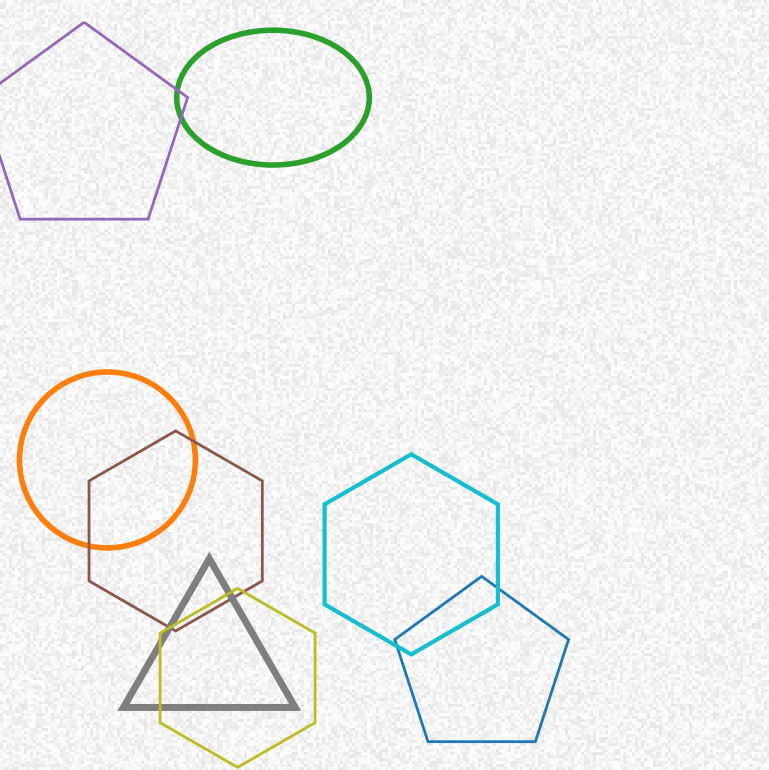[{"shape": "pentagon", "thickness": 1, "radius": 0.59, "center": [0.626, 0.133]}, {"shape": "circle", "thickness": 2, "radius": 0.57, "center": [0.14, 0.403]}, {"shape": "oval", "thickness": 2, "radius": 0.63, "center": [0.355, 0.873]}, {"shape": "pentagon", "thickness": 1, "radius": 0.71, "center": [0.109, 0.83]}, {"shape": "hexagon", "thickness": 1, "radius": 0.65, "center": [0.228, 0.31]}, {"shape": "triangle", "thickness": 2.5, "radius": 0.64, "center": [0.272, 0.146]}, {"shape": "hexagon", "thickness": 1, "radius": 0.58, "center": [0.309, 0.12]}, {"shape": "hexagon", "thickness": 1.5, "radius": 0.65, "center": [0.534, 0.28]}]